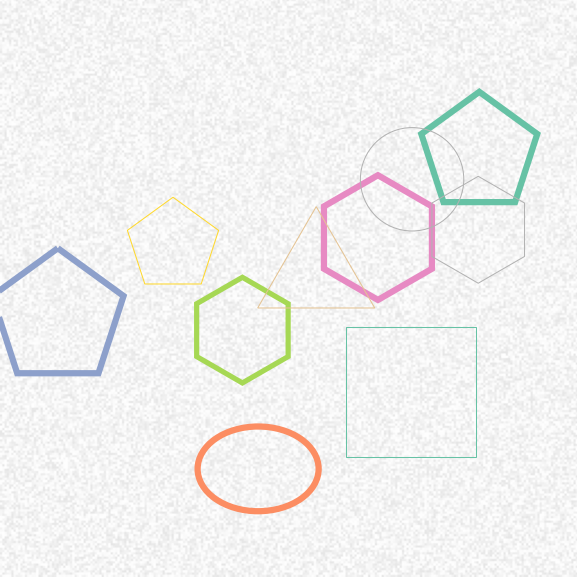[{"shape": "square", "thickness": 0.5, "radius": 0.56, "center": [0.712, 0.32]}, {"shape": "pentagon", "thickness": 3, "radius": 0.53, "center": [0.83, 0.735]}, {"shape": "oval", "thickness": 3, "radius": 0.52, "center": [0.447, 0.187]}, {"shape": "pentagon", "thickness": 3, "radius": 0.6, "center": [0.1, 0.45]}, {"shape": "hexagon", "thickness": 3, "radius": 0.54, "center": [0.654, 0.588]}, {"shape": "hexagon", "thickness": 2.5, "radius": 0.46, "center": [0.42, 0.427]}, {"shape": "pentagon", "thickness": 0.5, "radius": 0.42, "center": [0.3, 0.575]}, {"shape": "triangle", "thickness": 0.5, "radius": 0.59, "center": [0.548, 0.524]}, {"shape": "hexagon", "thickness": 0.5, "radius": 0.46, "center": [0.828, 0.601]}, {"shape": "circle", "thickness": 0.5, "radius": 0.45, "center": [0.714, 0.689]}]